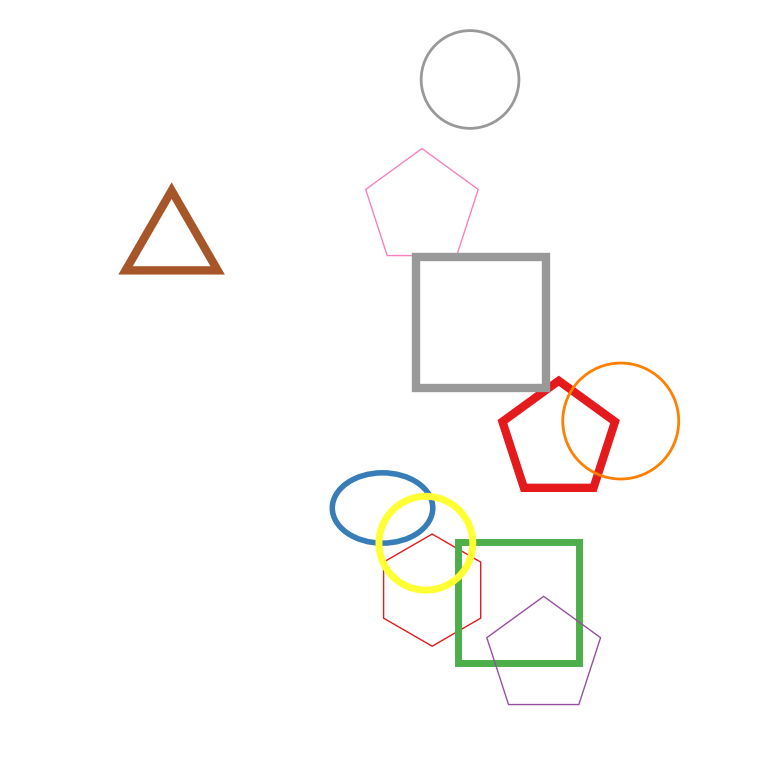[{"shape": "pentagon", "thickness": 3, "radius": 0.38, "center": [0.726, 0.429]}, {"shape": "hexagon", "thickness": 0.5, "radius": 0.36, "center": [0.561, 0.234]}, {"shape": "oval", "thickness": 2, "radius": 0.33, "center": [0.497, 0.34]}, {"shape": "square", "thickness": 2.5, "radius": 0.4, "center": [0.673, 0.217]}, {"shape": "pentagon", "thickness": 0.5, "radius": 0.39, "center": [0.706, 0.148]}, {"shape": "circle", "thickness": 1, "radius": 0.38, "center": [0.806, 0.453]}, {"shape": "circle", "thickness": 2.5, "radius": 0.3, "center": [0.553, 0.294]}, {"shape": "triangle", "thickness": 3, "radius": 0.35, "center": [0.223, 0.683]}, {"shape": "pentagon", "thickness": 0.5, "radius": 0.38, "center": [0.548, 0.73]}, {"shape": "square", "thickness": 3, "radius": 0.42, "center": [0.624, 0.581]}, {"shape": "circle", "thickness": 1, "radius": 0.32, "center": [0.61, 0.897]}]